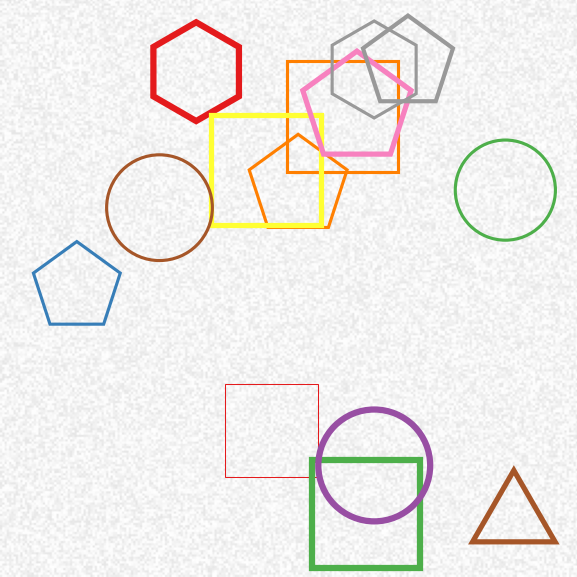[{"shape": "square", "thickness": 0.5, "radius": 0.41, "center": [0.47, 0.254]}, {"shape": "hexagon", "thickness": 3, "radius": 0.43, "center": [0.34, 0.875]}, {"shape": "pentagon", "thickness": 1.5, "radius": 0.4, "center": [0.133, 0.502]}, {"shape": "circle", "thickness": 1.5, "radius": 0.43, "center": [0.875, 0.67]}, {"shape": "square", "thickness": 3, "radius": 0.47, "center": [0.634, 0.109]}, {"shape": "circle", "thickness": 3, "radius": 0.48, "center": [0.648, 0.193]}, {"shape": "pentagon", "thickness": 1.5, "radius": 0.45, "center": [0.516, 0.677]}, {"shape": "square", "thickness": 1.5, "radius": 0.48, "center": [0.593, 0.798]}, {"shape": "square", "thickness": 2.5, "radius": 0.48, "center": [0.461, 0.705]}, {"shape": "circle", "thickness": 1.5, "radius": 0.46, "center": [0.276, 0.64]}, {"shape": "triangle", "thickness": 2.5, "radius": 0.41, "center": [0.89, 0.102]}, {"shape": "pentagon", "thickness": 2.5, "radius": 0.49, "center": [0.618, 0.812]}, {"shape": "pentagon", "thickness": 2, "radius": 0.41, "center": [0.706, 0.89]}, {"shape": "hexagon", "thickness": 1.5, "radius": 0.42, "center": [0.648, 0.879]}]